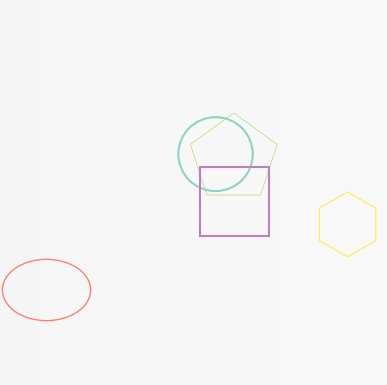[{"shape": "circle", "thickness": 1.5, "radius": 0.48, "center": [0.556, 0.6]}, {"shape": "oval", "thickness": 1, "radius": 0.57, "center": [0.12, 0.247]}, {"shape": "pentagon", "thickness": 0.5, "radius": 0.59, "center": [0.603, 0.589]}, {"shape": "square", "thickness": 1.5, "radius": 0.44, "center": [0.606, 0.477]}, {"shape": "hexagon", "thickness": 1, "radius": 0.42, "center": [0.897, 0.417]}]